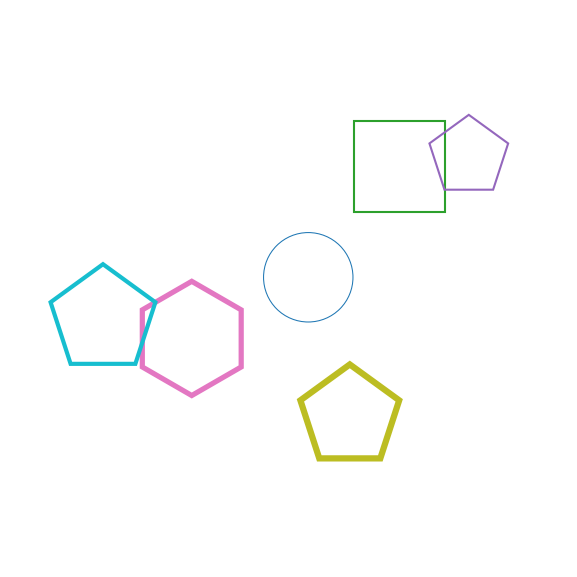[{"shape": "circle", "thickness": 0.5, "radius": 0.39, "center": [0.534, 0.519]}, {"shape": "square", "thickness": 1, "radius": 0.39, "center": [0.692, 0.711]}, {"shape": "pentagon", "thickness": 1, "radius": 0.36, "center": [0.812, 0.729]}, {"shape": "hexagon", "thickness": 2.5, "radius": 0.49, "center": [0.332, 0.413]}, {"shape": "pentagon", "thickness": 3, "radius": 0.45, "center": [0.606, 0.278]}, {"shape": "pentagon", "thickness": 2, "radius": 0.48, "center": [0.178, 0.446]}]